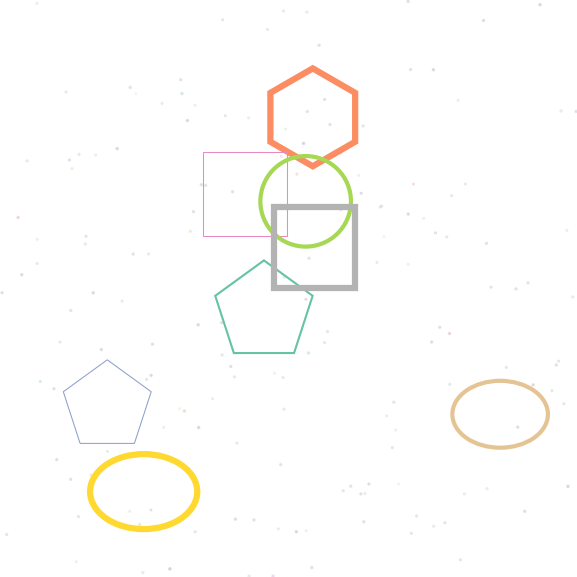[{"shape": "pentagon", "thickness": 1, "radius": 0.44, "center": [0.457, 0.46]}, {"shape": "hexagon", "thickness": 3, "radius": 0.42, "center": [0.542, 0.796]}, {"shape": "pentagon", "thickness": 0.5, "radius": 0.4, "center": [0.186, 0.296]}, {"shape": "square", "thickness": 0.5, "radius": 0.36, "center": [0.424, 0.663]}, {"shape": "circle", "thickness": 2, "radius": 0.39, "center": [0.529, 0.651]}, {"shape": "oval", "thickness": 3, "radius": 0.46, "center": [0.249, 0.148]}, {"shape": "oval", "thickness": 2, "radius": 0.41, "center": [0.866, 0.282]}, {"shape": "square", "thickness": 3, "radius": 0.35, "center": [0.545, 0.57]}]